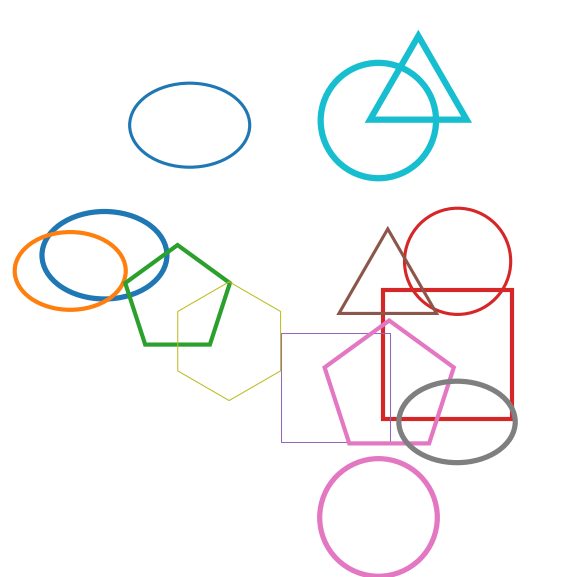[{"shape": "oval", "thickness": 1.5, "radius": 0.52, "center": [0.328, 0.782]}, {"shape": "oval", "thickness": 2.5, "radius": 0.54, "center": [0.181, 0.557]}, {"shape": "oval", "thickness": 2, "radius": 0.48, "center": [0.122, 0.53]}, {"shape": "pentagon", "thickness": 2, "radius": 0.48, "center": [0.307, 0.48]}, {"shape": "square", "thickness": 2, "radius": 0.56, "center": [0.775, 0.385]}, {"shape": "circle", "thickness": 1.5, "radius": 0.46, "center": [0.792, 0.547]}, {"shape": "square", "thickness": 0.5, "radius": 0.47, "center": [0.581, 0.328]}, {"shape": "triangle", "thickness": 1.5, "radius": 0.49, "center": [0.671, 0.505]}, {"shape": "pentagon", "thickness": 2, "radius": 0.59, "center": [0.674, 0.327]}, {"shape": "circle", "thickness": 2.5, "radius": 0.51, "center": [0.655, 0.103]}, {"shape": "oval", "thickness": 2.5, "radius": 0.5, "center": [0.791, 0.269]}, {"shape": "hexagon", "thickness": 0.5, "radius": 0.51, "center": [0.397, 0.408]}, {"shape": "triangle", "thickness": 3, "radius": 0.48, "center": [0.724, 0.84]}, {"shape": "circle", "thickness": 3, "radius": 0.5, "center": [0.655, 0.79]}]